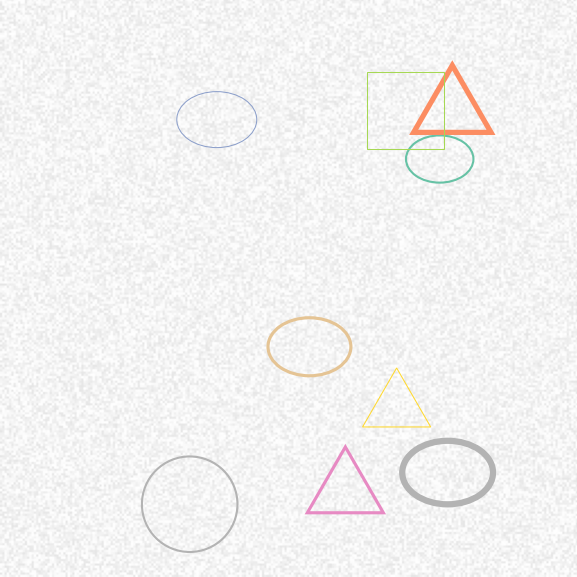[{"shape": "oval", "thickness": 1, "radius": 0.29, "center": [0.761, 0.724]}, {"shape": "triangle", "thickness": 2.5, "radius": 0.39, "center": [0.783, 0.809]}, {"shape": "oval", "thickness": 0.5, "radius": 0.35, "center": [0.375, 0.792]}, {"shape": "triangle", "thickness": 1.5, "radius": 0.38, "center": [0.598, 0.149]}, {"shape": "square", "thickness": 0.5, "radius": 0.33, "center": [0.702, 0.808]}, {"shape": "triangle", "thickness": 0.5, "radius": 0.34, "center": [0.687, 0.294]}, {"shape": "oval", "thickness": 1.5, "radius": 0.36, "center": [0.536, 0.399]}, {"shape": "oval", "thickness": 3, "radius": 0.39, "center": [0.775, 0.181]}, {"shape": "circle", "thickness": 1, "radius": 0.41, "center": [0.328, 0.126]}]